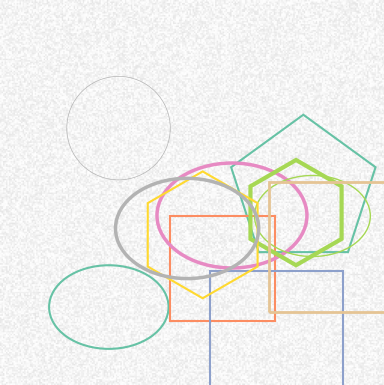[{"shape": "oval", "thickness": 1.5, "radius": 0.78, "center": [0.283, 0.202]}, {"shape": "pentagon", "thickness": 1.5, "radius": 0.99, "center": [0.788, 0.505]}, {"shape": "square", "thickness": 1.5, "radius": 0.68, "center": [0.577, 0.303]}, {"shape": "square", "thickness": 1.5, "radius": 0.87, "center": [0.718, 0.124]}, {"shape": "oval", "thickness": 2.5, "radius": 0.97, "center": [0.603, 0.44]}, {"shape": "oval", "thickness": 1, "radius": 0.75, "center": [0.811, 0.439]}, {"shape": "hexagon", "thickness": 3, "radius": 0.68, "center": [0.769, 0.448]}, {"shape": "hexagon", "thickness": 1.5, "radius": 0.82, "center": [0.526, 0.39]}, {"shape": "square", "thickness": 2, "radius": 0.85, "center": [0.869, 0.359]}, {"shape": "circle", "thickness": 0.5, "radius": 0.67, "center": [0.308, 0.667]}, {"shape": "oval", "thickness": 2.5, "radius": 0.93, "center": [0.486, 0.407]}]